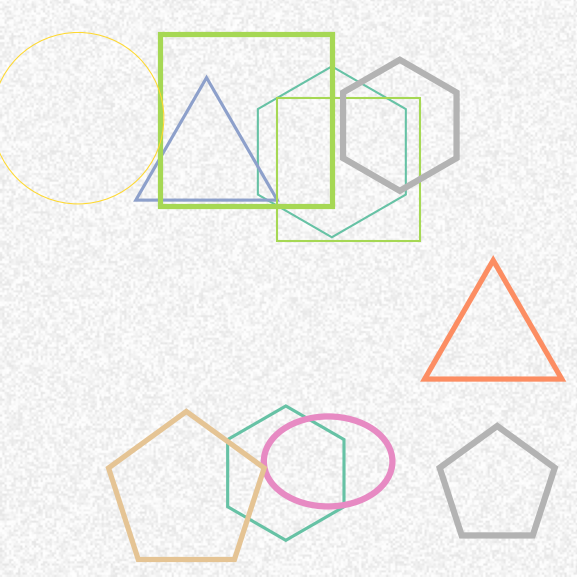[{"shape": "hexagon", "thickness": 1, "radius": 0.74, "center": [0.575, 0.736]}, {"shape": "hexagon", "thickness": 1.5, "radius": 0.58, "center": [0.495, 0.18]}, {"shape": "triangle", "thickness": 2.5, "radius": 0.69, "center": [0.854, 0.411]}, {"shape": "triangle", "thickness": 1.5, "radius": 0.71, "center": [0.358, 0.723]}, {"shape": "oval", "thickness": 3, "radius": 0.56, "center": [0.568, 0.2]}, {"shape": "square", "thickness": 1, "radius": 0.62, "center": [0.604, 0.705]}, {"shape": "square", "thickness": 2.5, "radius": 0.74, "center": [0.426, 0.791]}, {"shape": "circle", "thickness": 0.5, "radius": 0.74, "center": [0.135, 0.794]}, {"shape": "pentagon", "thickness": 2.5, "radius": 0.71, "center": [0.323, 0.145]}, {"shape": "pentagon", "thickness": 3, "radius": 0.52, "center": [0.861, 0.157]}, {"shape": "hexagon", "thickness": 3, "radius": 0.57, "center": [0.692, 0.782]}]